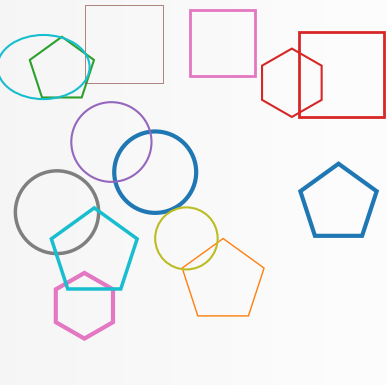[{"shape": "pentagon", "thickness": 3, "radius": 0.52, "center": [0.874, 0.471]}, {"shape": "circle", "thickness": 3, "radius": 0.53, "center": [0.401, 0.553]}, {"shape": "pentagon", "thickness": 1, "radius": 0.56, "center": [0.576, 0.269]}, {"shape": "pentagon", "thickness": 1.5, "radius": 0.44, "center": [0.16, 0.817]}, {"shape": "hexagon", "thickness": 1.5, "radius": 0.44, "center": [0.753, 0.785]}, {"shape": "square", "thickness": 2, "radius": 0.55, "center": [0.881, 0.807]}, {"shape": "circle", "thickness": 1.5, "radius": 0.52, "center": [0.287, 0.631]}, {"shape": "square", "thickness": 0.5, "radius": 0.51, "center": [0.32, 0.885]}, {"shape": "hexagon", "thickness": 3, "radius": 0.43, "center": [0.218, 0.206]}, {"shape": "square", "thickness": 2, "radius": 0.42, "center": [0.574, 0.889]}, {"shape": "circle", "thickness": 2.5, "radius": 0.54, "center": [0.147, 0.449]}, {"shape": "circle", "thickness": 1.5, "radius": 0.4, "center": [0.481, 0.381]}, {"shape": "oval", "thickness": 1.5, "radius": 0.59, "center": [0.112, 0.826]}, {"shape": "pentagon", "thickness": 2.5, "radius": 0.58, "center": [0.243, 0.344]}]